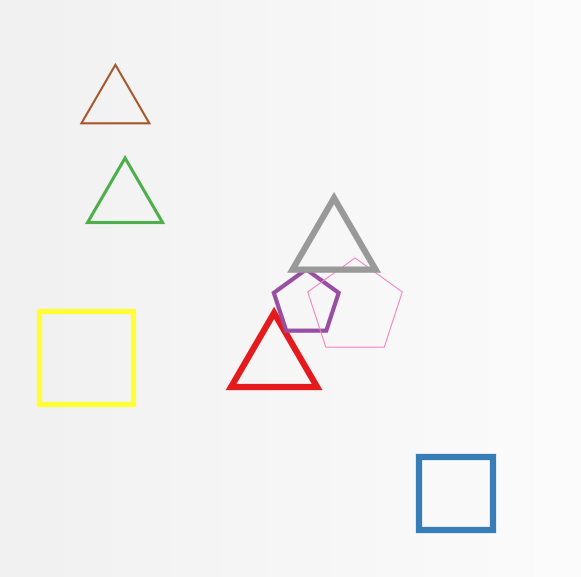[{"shape": "triangle", "thickness": 3, "radius": 0.43, "center": [0.472, 0.372]}, {"shape": "square", "thickness": 3, "radius": 0.32, "center": [0.784, 0.144]}, {"shape": "triangle", "thickness": 1.5, "radius": 0.37, "center": [0.215, 0.651]}, {"shape": "pentagon", "thickness": 2, "radius": 0.29, "center": [0.527, 0.474]}, {"shape": "square", "thickness": 2.5, "radius": 0.4, "center": [0.148, 0.38]}, {"shape": "triangle", "thickness": 1, "radius": 0.34, "center": [0.199, 0.819]}, {"shape": "pentagon", "thickness": 0.5, "radius": 0.43, "center": [0.611, 0.467]}, {"shape": "triangle", "thickness": 3, "radius": 0.41, "center": [0.575, 0.574]}]